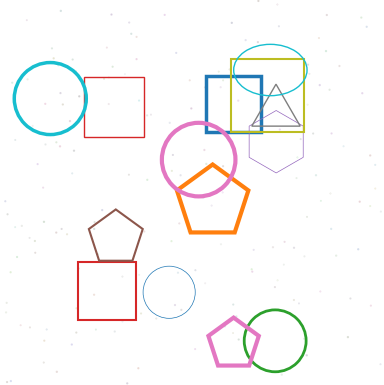[{"shape": "square", "thickness": 2.5, "radius": 0.36, "center": [0.607, 0.73]}, {"shape": "circle", "thickness": 0.5, "radius": 0.34, "center": [0.439, 0.241]}, {"shape": "pentagon", "thickness": 3, "radius": 0.49, "center": [0.552, 0.475]}, {"shape": "circle", "thickness": 2, "radius": 0.4, "center": [0.715, 0.115]}, {"shape": "square", "thickness": 1.5, "radius": 0.38, "center": [0.277, 0.243]}, {"shape": "square", "thickness": 1, "radius": 0.39, "center": [0.295, 0.722]}, {"shape": "hexagon", "thickness": 0.5, "radius": 0.41, "center": [0.717, 0.632]}, {"shape": "pentagon", "thickness": 1.5, "radius": 0.37, "center": [0.301, 0.382]}, {"shape": "circle", "thickness": 3, "radius": 0.48, "center": [0.516, 0.585]}, {"shape": "pentagon", "thickness": 3, "radius": 0.34, "center": [0.607, 0.106]}, {"shape": "triangle", "thickness": 1, "radius": 0.36, "center": [0.717, 0.709]}, {"shape": "square", "thickness": 1.5, "radius": 0.47, "center": [0.694, 0.752]}, {"shape": "circle", "thickness": 2.5, "radius": 0.47, "center": [0.131, 0.744]}, {"shape": "oval", "thickness": 1, "radius": 0.48, "center": [0.702, 0.818]}]